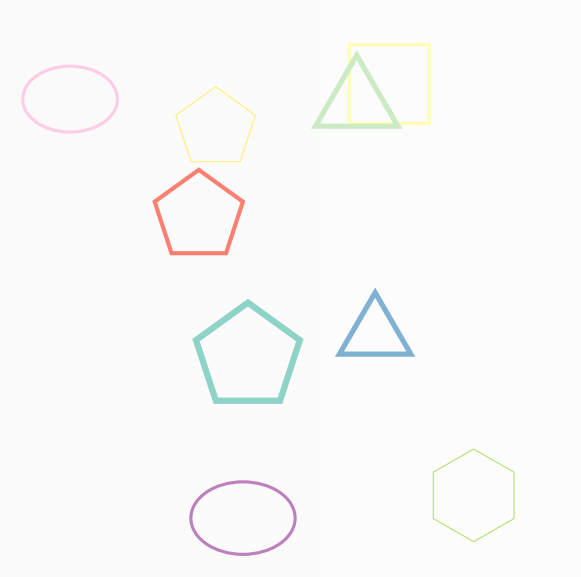[{"shape": "pentagon", "thickness": 3, "radius": 0.47, "center": [0.427, 0.381]}, {"shape": "square", "thickness": 1.5, "radius": 0.34, "center": [0.669, 0.855]}, {"shape": "pentagon", "thickness": 2, "radius": 0.4, "center": [0.342, 0.625]}, {"shape": "triangle", "thickness": 2.5, "radius": 0.35, "center": [0.645, 0.421]}, {"shape": "hexagon", "thickness": 0.5, "radius": 0.4, "center": [0.815, 0.141]}, {"shape": "oval", "thickness": 1.5, "radius": 0.41, "center": [0.121, 0.827]}, {"shape": "oval", "thickness": 1.5, "radius": 0.45, "center": [0.418, 0.102]}, {"shape": "triangle", "thickness": 2.5, "radius": 0.41, "center": [0.614, 0.822]}, {"shape": "pentagon", "thickness": 0.5, "radius": 0.36, "center": [0.371, 0.777]}]